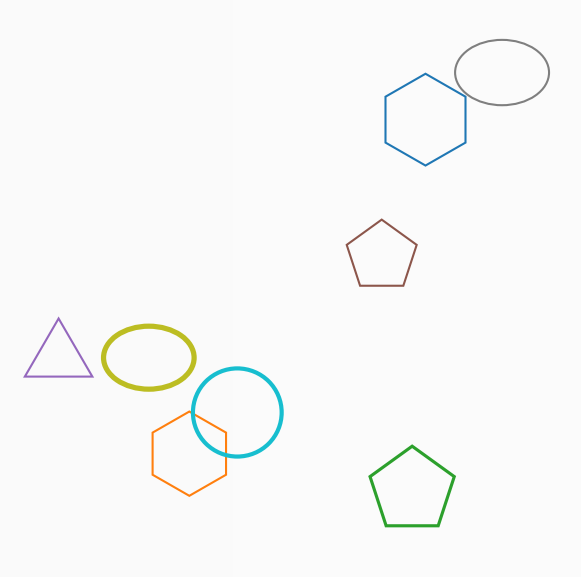[{"shape": "hexagon", "thickness": 1, "radius": 0.4, "center": [0.732, 0.792]}, {"shape": "hexagon", "thickness": 1, "radius": 0.36, "center": [0.326, 0.214]}, {"shape": "pentagon", "thickness": 1.5, "radius": 0.38, "center": [0.709, 0.15]}, {"shape": "triangle", "thickness": 1, "radius": 0.34, "center": [0.101, 0.381]}, {"shape": "pentagon", "thickness": 1, "radius": 0.32, "center": [0.657, 0.556]}, {"shape": "oval", "thickness": 1, "radius": 0.4, "center": [0.864, 0.874]}, {"shape": "oval", "thickness": 2.5, "radius": 0.39, "center": [0.256, 0.38]}, {"shape": "circle", "thickness": 2, "radius": 0.38, "center": [0.408, 0.285]}]